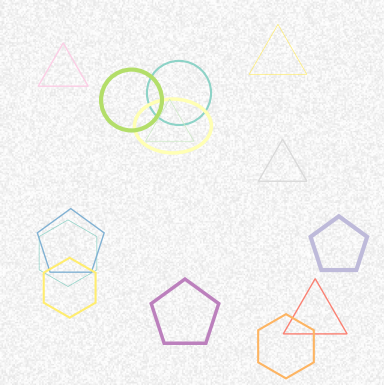[{"shape": "circle", "thickness": 1.5, "radius": 0.42, "center": [0.465, 0.759]}, {"shape": "hexagon", "thickness": 0.5, "radius": 0.43, "center": [0.177, 0.342]}, {"shape": "oval", "thickness": 2.5, "radius": 0.5, "center": [0.449, 0.673]}, {"shape": "pentagon", "thickness": 3, "radius": 0.39, "center": [0.88, 0.361]}, {"shape": "triangle", "thickness": 1, "radius": 0.48, "center": [0.819, 0.181]}, {"shape": "pentagon", "thickness": 1, "radius": 0.46, "center": [0.184, 0.367]}, {"shape": "hexagon", "thickness": 1.5, "radius": 0.42, "center": [0.743, 0.101]}, {"shape": "circle", "thickness": 3, "radius": 0.4, "center": [0.342, 0.74]}, {"shape": "triangle", "thickness": 1, "radius": 0.37, "center": [0.164, 0.814]}, {"shape": "triangle", "thickness": 1, "radius": 0.36, "center": [0.734, 0.566]}, {"shape": "pentagon", "thickness": 2.5, "radius": 0.46, "center": [0.48, 0.183]}, {"shape": "triangle", "thickness": 0.5, "radius": 0.36, "center": [0.441, 0.669]}, {"shape": "hexagon", "thickness": 1.5, "radius": 0.39, "center": [0.181, 0.253]}, {"shape": "triangle", "thickness": 0.5, "radius": 0.43, "center": [0.722, 0.85]}]